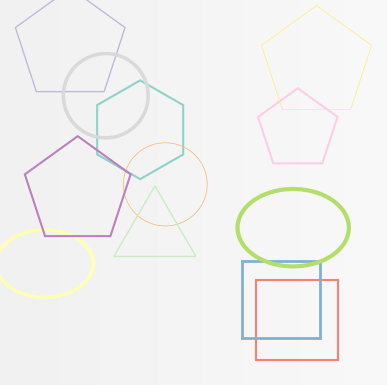[{"shape": "hexagon", "thickness": 1.5, "radius": 0.64, "center": [0.362, 0.663]}, {"shape": "oval", "thickness": 2.5, "radius": 0.63, "center": [0.115, 0.315]}, {"shape": "pentagon", "thickness": 1, "radius": 0.74, "center": [0.181, 0.882]}, {"shape": "square", "thickness": 1.5, "radius": 0.53, "center": [0.766, 0.169]}, {"shape": "square", "thickness": 2, "radius": 0.5, "center": [0.724, 0.222]}, {"shape": "circle", "thickness": 0.5, "radius": 0.54, "center": [0.427, 0.521]}, {"shape": "oval", "thickness": 3, "radius": 0.72, "center": [0.757, 0.409]}, {"shape": "pentagon", "thickness": 1.5, "radius": 0.54, "center": [0.768, 0.663]}, {"shape": "circle", "thickness": 2.5, "radius": 0.55, "center": [0.273, 0.751]}, {"shape": "pentagon", "thickness": 1.5, "radius": 0.72, "center": [0.201, 0.503]}, {"shape": "triangle", "thickness": 1, "radius": 0.61, "center": [0.4, 0.395]}, {"shape": "pentagon", "thickness": 0.5, "radius": 0.75, "center": [0.817, 0.836]}]